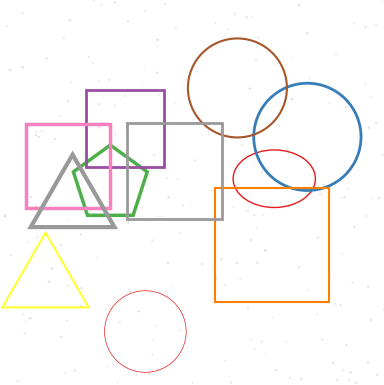[{"shape": "circle", "thickness": 0.5, "radius": 0.53, "center": [0.378, 0.139]}, {"shape": "oval", "thickness": 1, "radius": 0.53, "center": [0.712, 0.536]}, {"shape": "circle", "thickness": 2, "radius": 0.7, "center": [0.798, 0.645]}, {"shape": "pentagon", "thickness": 2.5, "radius": 0.5, "center": [0.287, 0.522]}, {"shape": "square", "thickness": 2, "radius": 0.5, "center": [0.324, 0.666]}, {"shape": "square", "thickness": 1.5, "radius": 0.74, "center": [0.706, 0.363]}, {"shape": "triangle", "thickness": 1.5, "radius": 0.65, "center": [0.118, 0.266]}, {"shape": "circle", "thickness": 1.5, "radius": 0.64, "center": [0.617, 0.772]}, {"shape": "square", "thickness": 2.5, "radius": 0.54, "center": [0.176, 0.569]}, {"shape": "square", "thickness": 2, "radius": 0.62, "center": [0.453, 0.555]}, {"shape": "triangle", "thickness": 3, "radius": 0.63, "center": [0.189, 0.473]}]